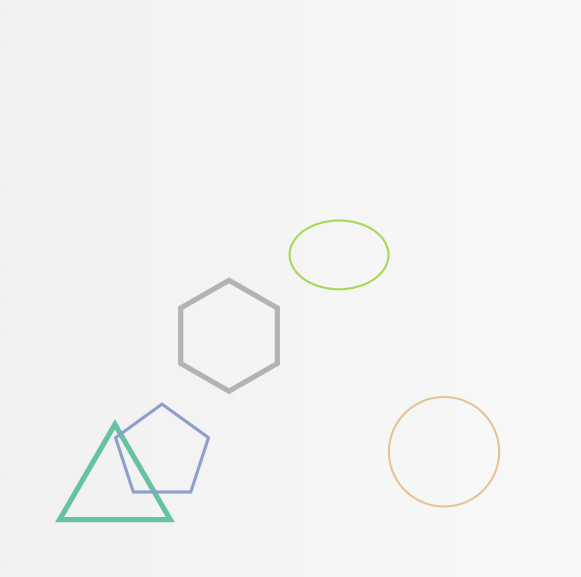[{"shape": "triangle", "thickness": 2.5, "radius": 0.55, "center": [0.198, 0.154]}, {"shape": "pentagon", "thickness": 1.5, "radius": 0.42, "center": [0.279, 0.215]}, {"shape": "oval", "thickness": 1, "radius": 0.43, "center": [0.583, 0.558]}, {"shape": "circle", "thickness": 1, "radius": 0.47, "center": [0.764, 0.217]}, {"shape": "hexagon", "thickness": 2.5, "radius": 0.48, "center": [0.394, 0.418]}]